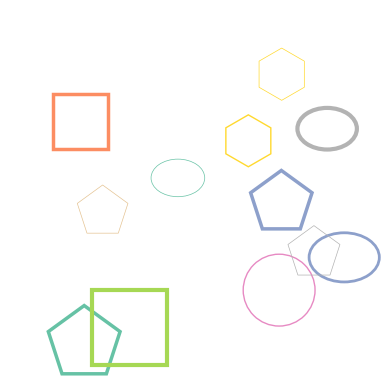[{"shape": "oval", "thickness": 0.5, "radius": 0.35, "center": [0.462, 0.538]}, {"shape": "pentagon", "thickness": 2.5, "radius": 0.49, "center": [0.219, 0.108]}, {"shape": "square", "thickness": 2.5, "radius": 0.36, "center": [0.209, 0.684]}, {"shape": "oval", "thickness": 2, "radius": 0.46, "center": [0.894, 0.332]}, {"shape": "pentagon", "thickness": 2.5, "radius": 0.42, "center": [0.731, 0.473]}, {"shape": "circle", "thickness": 1, "radius": 0.47, "center": [0.725, 0.246]}, {"shape": "square", "thickness": 3, "radius": 0.48, "center": [0.337, 0.149]}, {"shape": "hexagon", "thickness": 0.5, "radius": 0.34, "center": [0.732, 0.807]}, {"shape": "hexagon", "thickness": 1, "radius": 0.34, "center": [0.645, 0.634]}, {"shape": "pentagon", "thickness": 0.5, "radius": 0.35, "center": [0.267, 0.45]}, {"shape": "pentagon", "thickness": 0.5, "radius": 0.35, "center": [0.815, 0.343]}, {"shape": "oval", "thickness": 3, "radius": 0.39, "center": [0.85, 0.666]}]